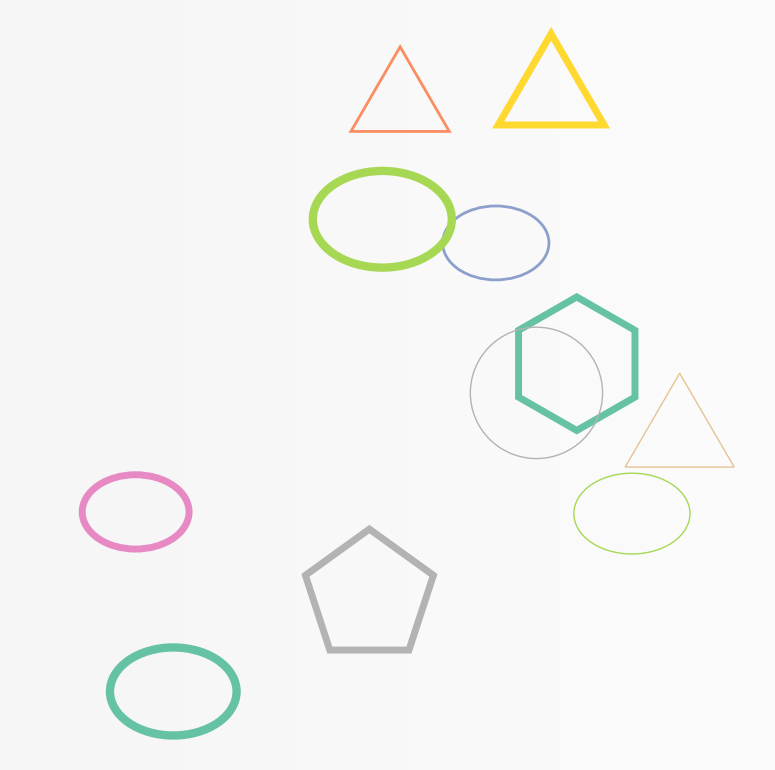[{"shape": "hexagon", "thickness": 2.5, "radius": 0.43, "center": [0.744, 0.528]}, {"shape": "oval", "thickness": 3, "radius": 0.41, "center": [0.224, 0.102]}, {"shape": "triangle", "thickness": 1, "radius": 0.37, "center": [0.516, 0.866]}, {"shape": "oval", "thickness": 1, "radius": 0.34, "center": [0.64, 0.685]}, {"shape": "oval", "thickness": 2.5, "radius": 0.34, "center": [0.175, 0.335]}, {"shape": "oval", "thickness": 3, "radius": 0.45, "center": [0.493, 0.715]}, {"shape": "oval", "thickness": 0.5, "radius": 0.37, "center": [0.815, 0.333]}, {"shape": "triangle", "thickness": 2.5, "radius": 0.39, "center": [0.711, 0.877]}, {"shape": "triangle", "thickness": 0.5, "radius": 0.41, "center": [0.877, 0.434]}, {"shape": "circle", "thickness": 0.5, "radius": 0.43, "center": [0.692, 0.49]}, {"shape": "pentagon", "thickness": 2.5, "radius": 0.43, "center": [0.477, 0.226]}]